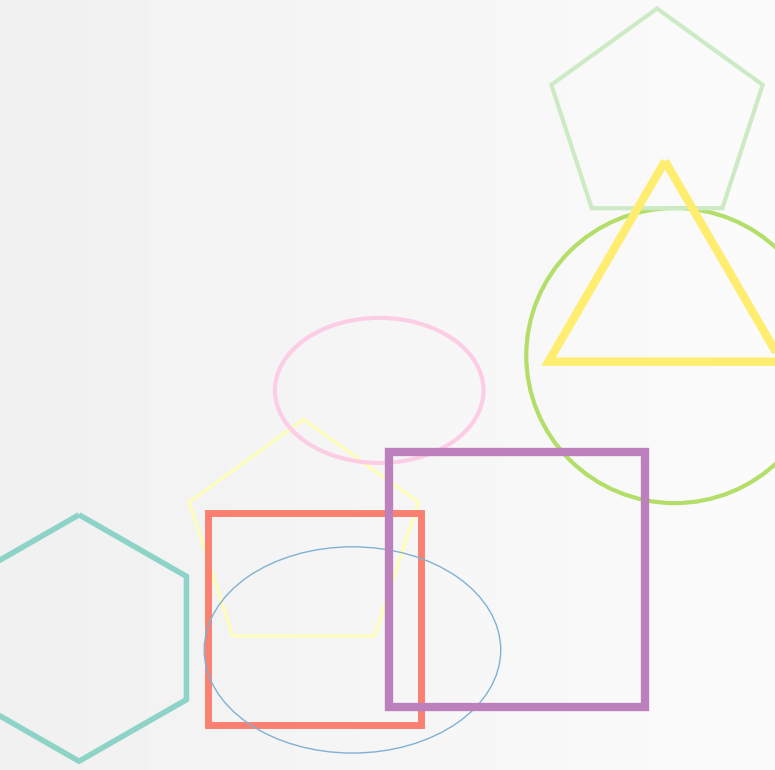[{"shape": "hexagon", "thickness": 2, "radius": 0.8, "center": [0.102, 0.171]}, {"shape": "pentagon", "thickness": 1, "radius": 0.78, "center": [0.392, 0.3]}, {"shape": "square", "thickness": 2.5, "radius": 0.69, "center": [0.406, 0.196]}, {"shape": "oval", "thickness": 0.5, "radius": 0.96, "center": [0.455, 0.156]}, {"shape": "circle", "thickness": 1.5, "radius": 0.96, "center": [0.871, 0.538]}, {"shape": "oval", "thickness": 1.5, "radius": 0.67, "center": [0.489, 0.493]}, {"shape": "square", "thickness": 3, "radius": 0.83, "center": [0.667, 0.247]}, {"shape": "pentagon", "thickness": 1.5, "radius": 0.72, "center": [0.848, 0.846]}, {"shape": "triangle", "thickness": 3, "radius": 0.87, "center": [0.858, 0.617]}]